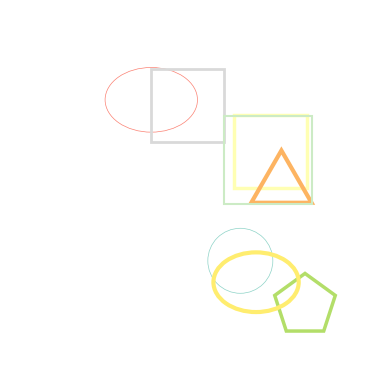[{"shape": "circle", "thickness": 0.5, "radius": 0.42, "center": [0.624, 0.323]}, {"shape": "square", "thickness": 2.5, "radius": 0.47, "center": [0.702, 0.606]}, {"shape": "oval", "thickness": 0.5, "radius": 0.6, "center": [0.393, 0.741]}, {"shape": "triangle", "thickness": 3, "radius": 0.45, "center": [0.731, 0.519]}, {"shape": "pentagon", "thickness": 2.5, "radius": 0.41, "center": [0.792, 0.207]}, {"shape": "square", "thickness": 2, "radius": 0.47, "center": [0.487, 0.725]}, {"shape": "square", "thickness": 1.5, "radius": 0.57, "center": [0.696, 0.585]}, {"shape": "oval", "thickness": 3, "radius": 0.55, "center": [0.665, 0.267]}]